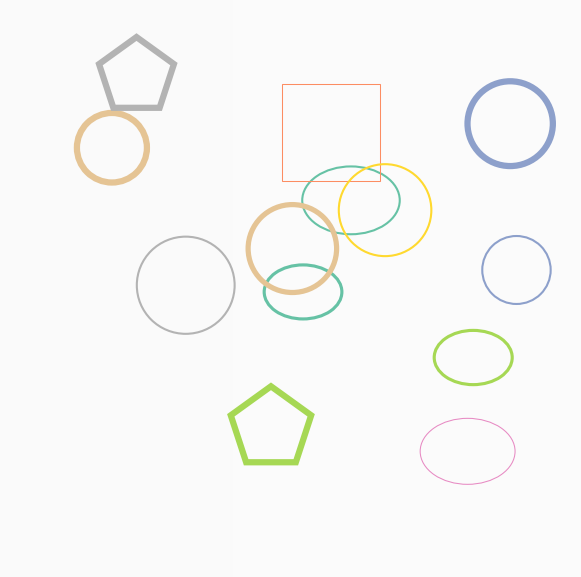[{"shape": "oval", "thickness": 1, "radius": 0.42, "center": [0.604, 0.652]}, {"shape": "oval", "thickness": 1.5, "radius": 0.33, "center": [0.521, 0.494]}, {"shape": "square", "thickness": 0.5, "radius": 0.42, "center": [0.569, 0.77]}, {"shape": "circle", "thickness": 1, "radius": 0.29, "center": [0.889, 0.532]}, {"shape": "circle", "thickness": 3, "radius": 0.37, "center": [0.878, 0.785]}, {"shape": "oval", "thickness": 0.5, "radius": 0.41, "center": [0.805, 0.218]}, {"shape": "oval", "thickness": 1.5, "radius": 0.34, "center": [0.814, 0.38]}, {"shape": "pentagon", "thickness": 3, "radius": 0.36, "center": [0.466, 0.258]}, {"shape": "circle", "thickness": 1, "radius": 0.4, "center": [0.662, 0.635]}, {"shape": "circle", "thickness": 3, "radius": 0.3, "center": [0.193, 0.743]}, {"shape": "circle", "thickness": 2.5, "radius": 0.38, "center": [0.503, 0.569]}, {"shape": "pentagon", "thickness": 3, "radius": 0.34, "center": [0.235, 0.867]}, {"shape": "circle", "thickness": 1, "radius": 0.42, "center": [0.32, 0.505]}]